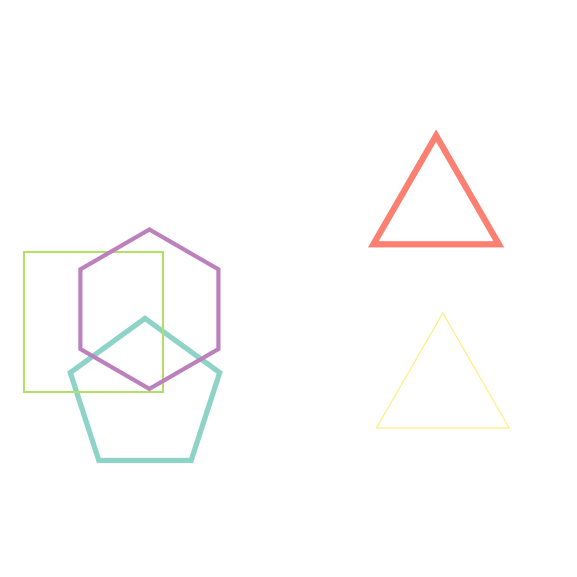[{"shape": "pentagon", "thickness": 2.5, "radius": 0.68, "center": [0.251, 0.312]}, {"shape": "triangle", "thickness": 3, "radius": 0.63, "center": [0.755, 0.639]}, {"shape": "square", "thickness": 1, "radius": 0.61, "center": [0.162, 0.442]}, {"shape": "hexagon", "thickness": 2, "radius": 0.69, "center": [0.259, 0.464]}, {"shape": "triangle", "thickness": 0.5, "radius": 0.66, "center": [0.767, 0.324]}]